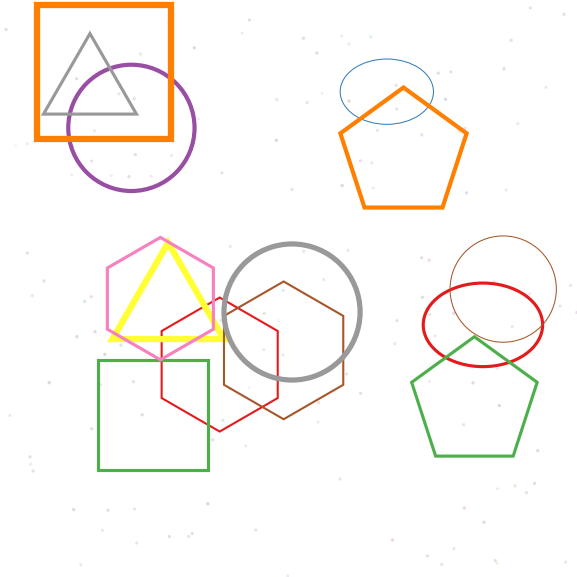[{"shape": "hexagon", "thickness": 1, "radius": 0.58, "center": [0.38, 0.368]}, {"shape": "oval", "thickness": 1.5, "radius": 0.52, "center": [0.836, 0.437]}, {"shape": "oval", "thickness": 0.5, "radius": 0.4, "center": [0.67, 0.84]}, {"shape": "square", "thickness": 1.5, "radius": 0.48, "center": [0.265, 0.281]}, {"shape": "pentagon", "thickness": 1.5, "radius": 0.57, "center": [0.821, 0.302]}, {"shape": "circle", "thickness": 2, "radius": 0.55, "center": [0.228, 0.778]}, {"shape": "square", "thickness": 3, "radius": 0.58, "center": [0.18, 0.874]}, {"shape": "pentagon", "thickness": 2, "radius": 0.57, "center": [0.699, 0.733]}, {"shape": "triangle", "thickness": 3, "radius": 0.56, "center": [0.291, 0.468]}, {"shape": "circle", "thickness": 0.5, "radius": 0.46, "center": [0.871, 0.499]}, {"shape": "hexagon", "thickness": 1, "radius": 0.6, "center": [0.491, 0.392]}, {"shape": "hexagon", "thickness": 1.5, "radius": 0.53, "center": [0.278, 0.482]}, {"shape": "circle", "thickness": 2.5, "radius": 0.59, "center": [0.506, 0.459]}, {"shape": "triangle", "thickness": 1.5, "radius": 0.46, "center": [0.156, 0.848]}]